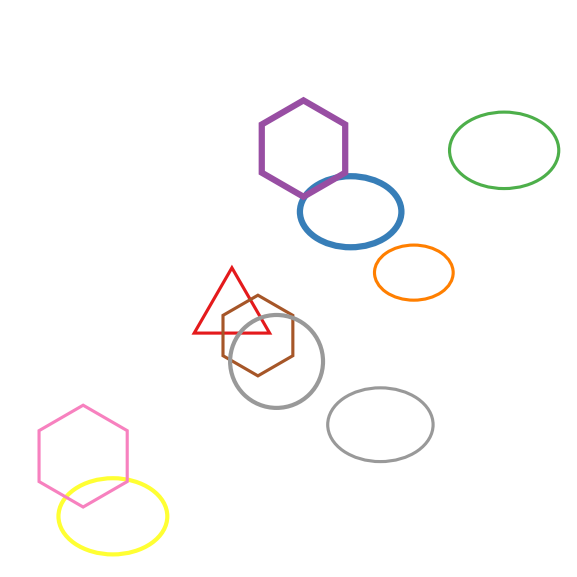[{"shape": "triangle", "thickness": 1.5, "radius": 0.38, "center": [0.402, 0.46]}, {"shape": "oval", "thickness": 3, "radius": 0.44, "center": [0.607, 0.632]}, {"shape": "oval", "thickness": 1.5, "radius": 0.47, "center": [0.873, 0.739]}, {"shape": "hexagon", "thickness": 3, "radius": 0.42, "center": [0.526, 0.742]}, {"shape": "oval", "thickness": 1.5, "radius": 0.34, "center": [0.717, 0.527]}, {"shape": "oval", "thickness": 2, "radius": 0.47, "center": [0.195, 0.105]}, {"shape": "hexagon", "thickness": 1.5, "radius": 0.35, "center": [0.447, 0.418]}, {"shape": "hexagon", "thickness": 1.5, "radius": 0.44, "center": [0.144, 0.209]}, {"shape": "oval", "thickness": 1.5, "radius": 0.46, "center": [0.659, 0.264]}, {"shape": "circle", "thickness": 2, "radius": 0.4, "center": [0.479, 0.373]}]